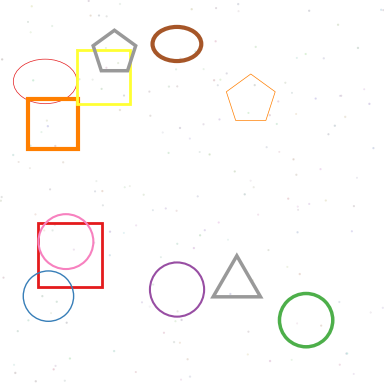[{"shape": "oval", "thickness": 0.5, "radius": 0.41, "center": [0.117, 0.789]}, {"shape": "square", "thickness": 2, "radius": 0.41, "center": [0.181, 0.338]}, {"shape": "circle", "thickness": 1, "radius": 0.33, "center": [0.126, 0.231]}, {"shape": "circle", "thickness": 2.5, "radius": 0.35, "center": [0.795, 0.168]}, {"shape": "circle", "thickness": 1.5, "radius": 0.35, "center": [0.46, 0.248]}, {"shape": "square", "thickness": 3, "radius": 0.33, "center": [0.138, 0.677]}, {"shape": "pentagon", "thickness": 0.5, "radius": 0.33, "center": [0.651, 0.741]}, {"shape": "square", "thickness": 2, "radius": 0.35, "center": [0.269, 0.8]}, {"shape": "oval", "thickness": 3, "radius": 0.32, "center": [0.46, 0.886]}, {"shape": "circle", "thickness": 1.5, "radius": 0.36, "center": [0.171, 0.372]}, {"shape": "pentagon", "thickness": 2.5, "radius": 0.29, "center": [0.297, 0.863]}, {"shape": "triangle", "thickness": 2.5, "radius": 0.36, "center": [0.615, 0.265]}]